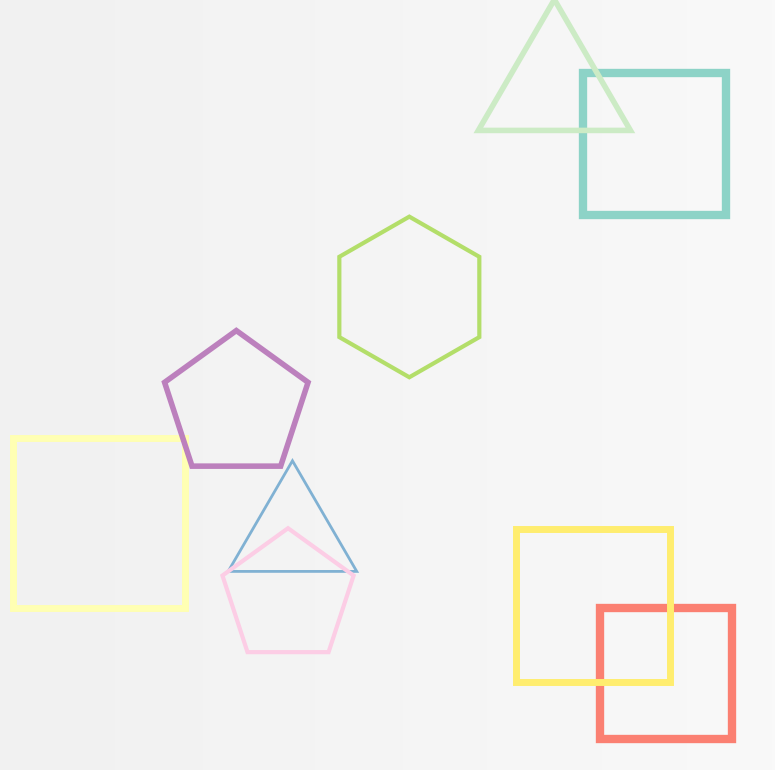[{"shape": "square", "thickness": 3, "radius": 0.46, "center": [0.845, 0.813]}, {"shape": "square", "thickness": 2.5, "radius": 0.55, "center": [0.128, 0.321]}, {"shape": "square", "thickness": 3, "radius": 0.43, "center": [0.859, 0.125]}, {"shape": "triangle", "thickness": 1, "radius": 0.48, "center": [0.377, 0.306]}, {"shape": "hexagon", "thickness": 1.5, "radius": 0.52, "center": [0.528, 0.614]}, {"shape": "pentagon", "thickness": 1.5, "radius": 0.44, "center": [0.372, 0.225]}, {"shape": "pentagon", "thickness": 2, "radius": 0.49, "center": [0.305, 0.473]}, {"shape": "triangle", "thickness": 2, "radius": 0.57, "center": [0.715, 0.887]}, {"shape": "square", "thickness": 2.5, "radius": 0.5, "center": [0.765, 0.214]}]